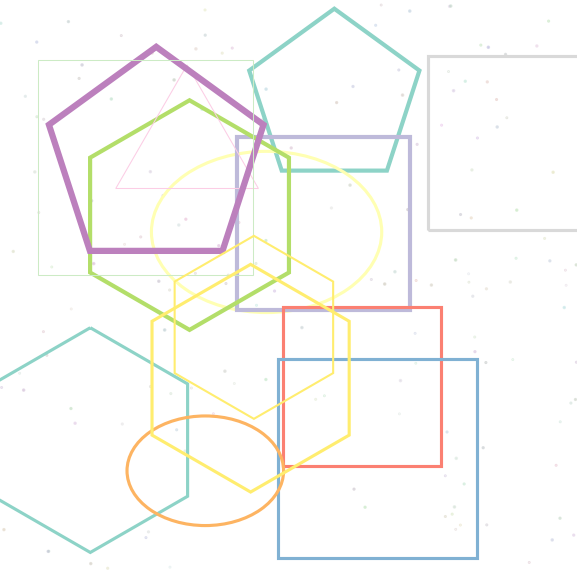[{"shape": "hexagon", "thickness": 1.5, "radius": 0.97, "center": [0.156, 0.237]}, {"shape": "pentagon", "thickness": 2, "radius": 0.77, "center": [0.579, 0.829]}, {"shape": "oval", "thickness": 1.5, "radius": 1.0, "center": [0.462, 0.597]}, {"shape": "square", "thickness": 2, "radius": 0.75, "center": [0.56, 0.612]}, {"shape": "square", "thickness": 1.5, "radius": 0.69, "center": [0.627, 0.33]}, {"shape": "square", "thickness": 1.5, "radius": 0.86, "center": [0.653, 0.206]}, {"shape": "oval", "thickness": 1.5, "radius": 0.68, "center": [0.356, 0.184]}, {"shape": "hexagon", "thickness": 2, "radius": 0.99, "center": [0.328, 0.627]}, {"shape": "triangle", "thickness": 0.5, "radius": 0.71, "center": [0.324, 0.744]}, {"shape": "square", "thickness": 1.5, "radius": 0.75, "center": [0.893, 0.751]}, {"shape": "pentagon", "thickness": 3, "radius": 0.98, "center": [0.271, 0.723]}, {"shape": "square", "thickness": 0.5, "radius": 0.93, "center": [0.252, 0.709]}, {"shape": "hexagon", "thickness": 1, "radius": 0.79, "center": [0.44, 0.432]}, {"shape": "hexagon", "thickness": 1.5, "radius": 0.99, "center": [0.434, 0.344]}]